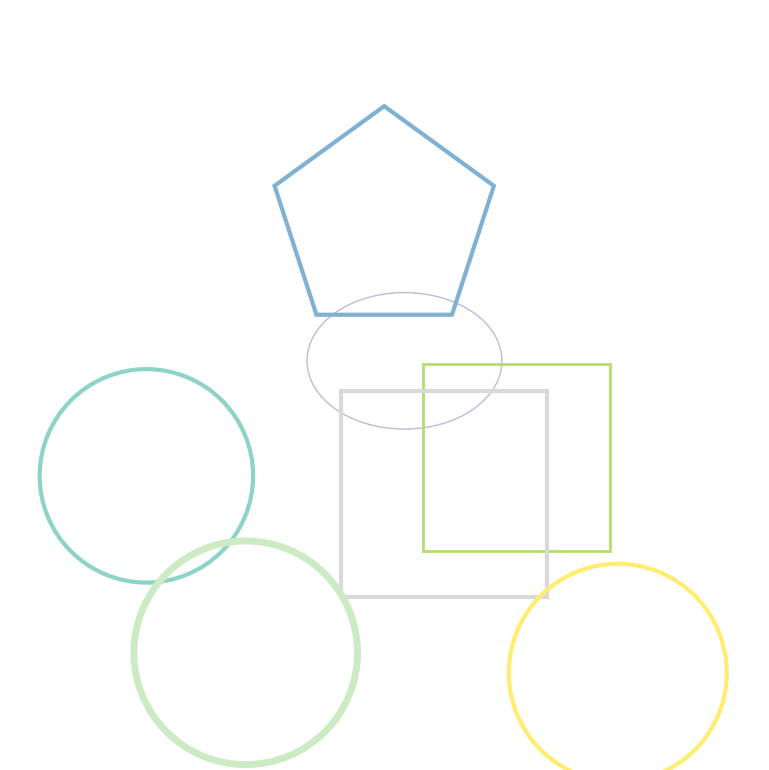[{"shape": "circle", "thickness": 1.5, "radius": 0.69, "center": [0.19, 0.382]}, {"shape": "oval", "thickness": 0.5, "radius": 0.63, "center": [0.525, 0.531]}, {"shape": "pentagon", "thickness": 1.5, "radius": 0.75, "center": [0.499, 0.712]}, {"shape": "square", "thickness": 1, "radius": 0.61, "center": [0.671, 0.406]}, {"shape": "square", "thickness": 1.5, "radius": 0.67, "center": [0.577, 0.359]}, {"shape": "circle", "thickness": 2.5, "radius": 0.73, "center": [0.319, 0.152]}, {"shape": "circle", "thickness": 1.5, "radius": 0.71, "center": [0.802, 0.126]}]